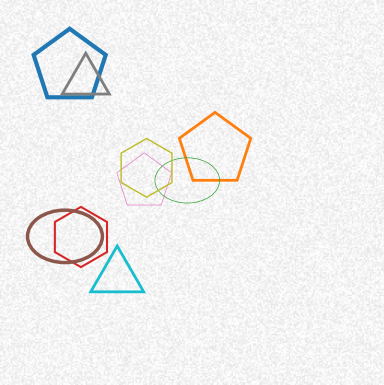[{"shape": "pentagon", "thickness": 3, "radius": 0.49, "center": [0.181, 0.827]}, {"shape": "pentagon", "thickness": 2, "radius": 0.49, "center": [0.559, 0.611]}, {"shape": "oval", "thickness": 0.5, "radius": 0.42, "center": [0.486, 0.531]}, {"shape": "hexagon", "thickness": 1.5, "radius": 0.39, "center": [0.21, 0.384]}, {"shape": "oval", "thickness": 2.5, "radius": 0.49, "center": [0.169, 0.386]}, {"shape": "pentagon", "thickness": 0.5, "radius": 0.37, "center": [0.375, 0.528]}, {"shape": "triangle", "thickness": 2, "radius": 0.35, "center": [0.223, 0.791]}, {"shape": "hexagon", "thickness": 1, "radius": 0.38, "center": [0.381, 0.564]}, {"shape": "triangle", "thickness": 2, "radius": 0.4, "center": [0.304, 0.282]}]